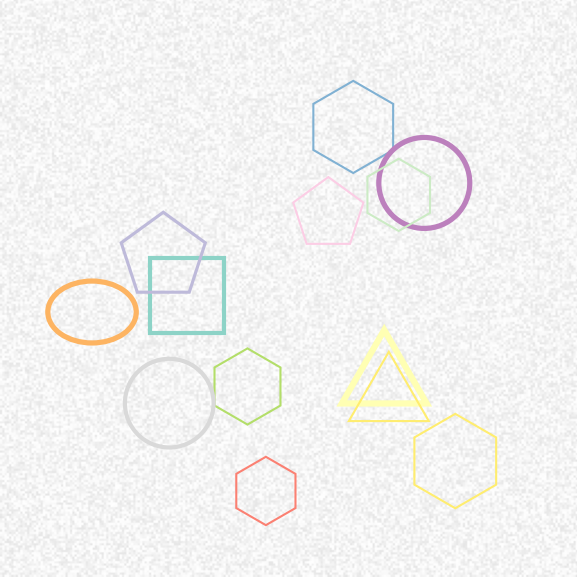[{"shape": "square", "thickness": 2, "radius": 0.32, "center": [0.324, 0.488]}, {"shape": "triangle", "thickness": 3, "radius": 0.42, "center": [0.665, 0.343]}, {"shape": "pentagon", "thickness": 1.5, "radius": 0.38, "center": [0.283, 0.555]}, {"shape": "hexagon", "thickness": 1, "radius": 0.3, "center": [0.46, 0.149]}, {"shape": "hexagon", "thickness": 1, "radius": 0.4, "center": [0.612, 0.779]}, {"shape": "oval", "thickness": 2.5, "radius": 0.38, "center": [0.159, 0.459]}, {"shape": "hexagon", "thickness": 1, "radius": 0.33, "center": [0.429, 0.33]}, {"shape": "pentagon", "thickness": 1, "radius": 0.32, "center": [0.569, 0.629]}, {"shape": "circle", "thickness": 2, "radius": 0.38, "center": [0.293, 0.301]}, {"shape": "circle", "thickness": 2.5, "radius": 0.39, "center": [0.735, 0.682]}, {"shape": "hexagon", "thickness": 1, "radius": 0.31, "center": [0.69, 0.662]}, {"shape": "triangle", "thickness": 1, "radius": 0.4, "center": [0.673, 0.31]}, {"shape": "hexagon", "thickness": 1, "radius": 0.41, "center": [0.788, 0.201]}]